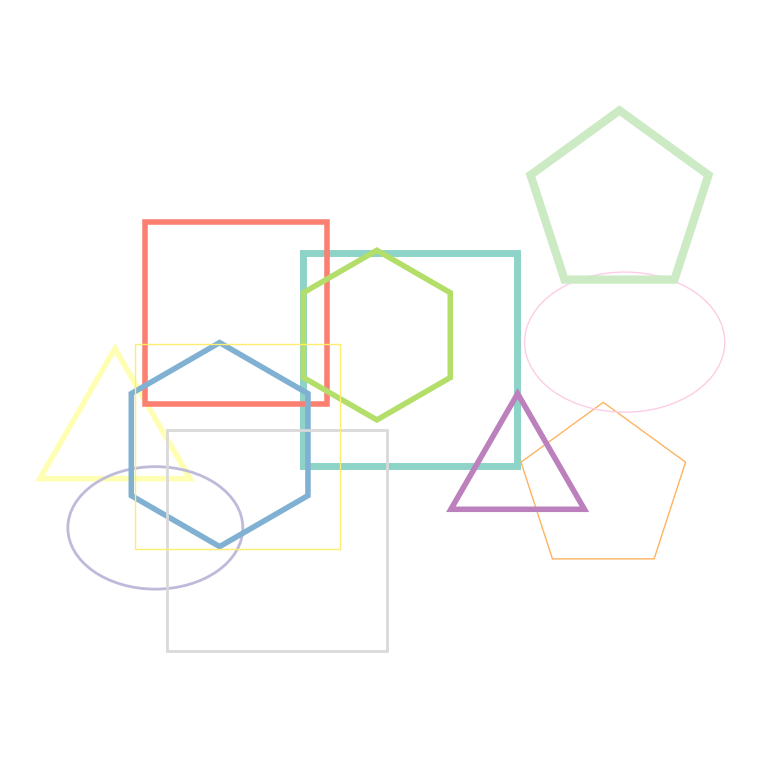[{"shape": "square", "thickness": 2.5, "radius": 0.69, "center": [0.532, 0.533]}, {"shape": "triangle", "thickness": 2, "radius": 0.56, "center": [0.149, 0.435]}, {"shape": "oval", "thickness": 1, "radius": 0.57, "center": [0.202, 0.314]}, {"shape": "square", "thickness": 2, "radius": 0.59, "center": [0.306, 0.593]}, {"shape": "hexagon", "thickness": 2, "radius": 0.66, "center": [0.285, 0.423]}, {"shape": "pentagon", "thickness": 0.5, "radius": 0.56, "center": [0.783, 0.365]}, {"shape": "hexagon", "thickness": 2, "radius": 0.55, "center": [0.489, 0.565]}, {"shape": "oval", "thickness": 0.5, "radius": 0.65, "center": [0.811, 0.556]}, {"shape": "square", "thickness": 1, "radius": 0.72, "center": [0.36, 0.298]}, {"shape": "triangle", "thickness": 2, "radius": 0.5, "center": [0.672, 0.389]}, {"shape": "pentagon", "thickness": 3, "radius": 0.61, "center": [0.805, 0.735]}, {"shape": "square", "thickness": 0.5, "radius": 0.67, "center": [0.309, 0.421]}]